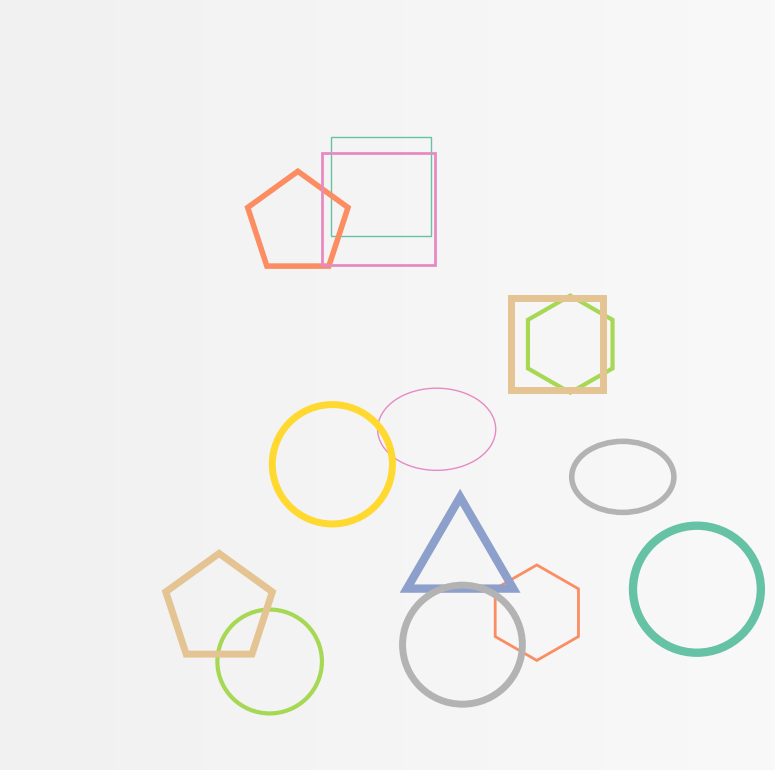[{"shape": "circle", "thickness": 3, "radius": 0.41, "center": [0.899, 0.235]}, {"shape": "square", "thickness": 0.5, "radius": 0.32, "center": [0.491, 0.758]}, {"shape": "pentagon", "thickness": 2, "radius": 0.34, "center": [0.384, 0.709]}, {"shape": "hexagon", "thickness": 1, "radius": 0.31, "center": [0.693, 0.204]}, {"shape": "triangle", "thickness": 3, "radius": 0.4, "center": [0.594, 0.275]}, {"shape": "oval", "thickness": 0.5, "radius": 0.38, "center": [0.563, 0.443]}, {"shape": "square", "thickness": 1, "radius": 0.36, "center": [0.488, 0.729]}, {"shape": "circle", "thickness": 1.5, "radius": 0.34, "center": [0.348, 0.141]}, {"shape": "hexagon", "thickness": 1.5, "radius": 0.32, "center": [0.736, 0.553]}, {"shape": "circle", "thickness": 2.5, "radius": 0.39, "center": [0.429, 0.397]}, {"shape": "pentagon", "thickness": 2.5, "radius": 0.36, "center": [0.283, 0.209]}, {"shape": "square", "thickness": 2.5, "radius": 0.3, "center": [0.719, 0.553]}, {"shape": "circle", "thickness": 2.5, "radius": 0.39, "center": [0.597, 0.163]}, {"shape": "oval", "thickness": 2, "radius": 0.33, "center": [0.804, 0.381]}]